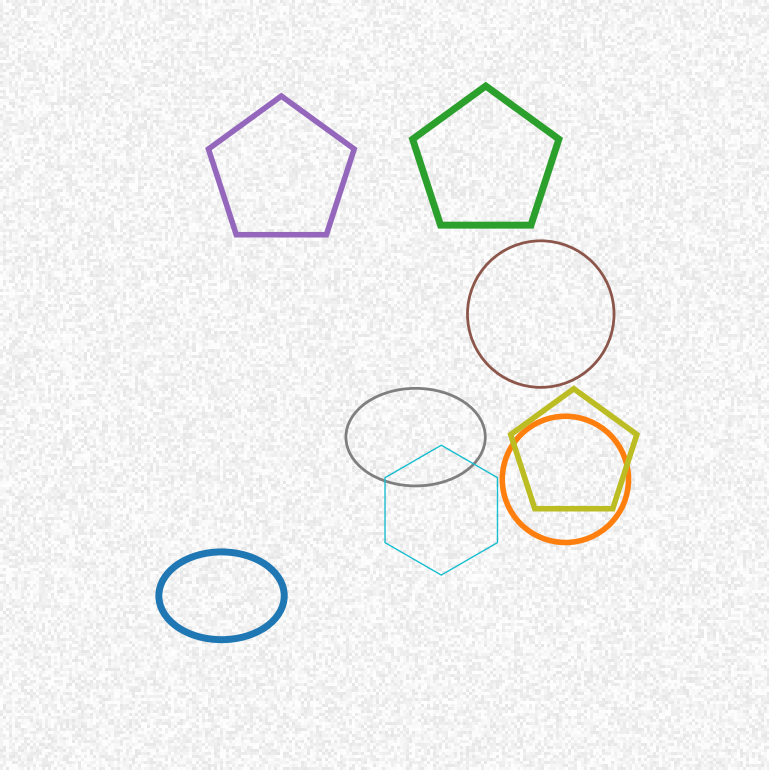[{"shape": "oval", "thickness": 2.5, "radius": 0.41, "center": [0.288, 0.226]}, {"shape": "circle", "thickness": 2, "radius": 0.41, "center": [0.734, 0.377]}, {"shape": "pentagon", "thickness": 2.5, "radius": 0.5, "center": [0.631, 0.788]}, {"shape": "pentagon", "thickness": 2, "radius": 0.5, "center": [0.365, 0.776]}, {"shape": "circle", "thickness": 1, "radius": 0.48, "center": [0.702, 0.592]}, {"shape": "oval", "thickness": 1, "radius": 0.45, "center": [0.54, 0.432]}, {"shape": "pentagon", "thickness": 2, "radius": 0.43, "center": [0.745, 0.409]}, {"shape": "hexagon", "thickness": 0.5, "radius": 0.42, "center": [0.573, 0.337]}]